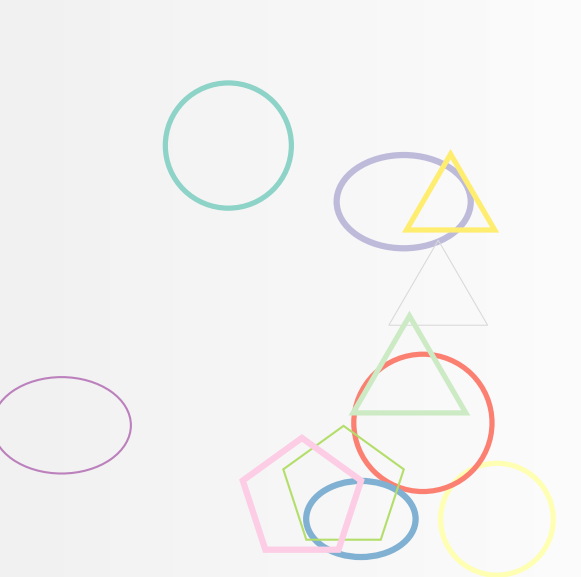[{"shape": "circle", "thickness": 2.5, "radius": 0.54, "center": [0.393, 0.747]}, {"shape": "circle", "thickness": 2.5, "radius": 0.48, "center": [0.855, 0.1]}, {"shape": "oval", "thickness": 3, "radius": 0.58, "center": [0.695, 0.65]}, {"shape": "circle", "thickness": 2.5, "radius": 0.59, "center": [0.728, 0.267]}, {"shape": "oval", "thickness": 3, "radius": 0.47, "center": [0.621, 0.1]}, {"shape": "pentagon", "thickness": 1, "radius": 0.54, "center": [0.591, 0.153]}, {"shape": "pentagon", "thickness": 3, "radius": 0.54, "center": [0.519, 0.134]}, {"shape": "triangle", "thickness": 0.5, "radius": 0.49, "center": [0.754, 0.485]}, {"shape": "oval", "thickness": 1, "radius": 0.6, "center": [0.106, 0.263]}, {"shape": "triangle", "thickness": 2.5, "radius": 0.56, "center": [0.704, 0.34]}, {"shape": "triangle", "thickness": 2.5, "radius": 0.44, "center": [0.775, 0.645]}]